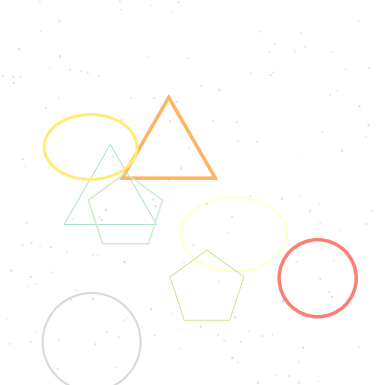[{"shape": "triangle", "thickness": 0.5, "radius": 0.7, "center": [0.287, 0.486]}, {"shape": "oval", "thickness": 1, "radius": 0.69, "center": [0.607, 0.391]}, {"shape": "circle", "thickness": 2.5, "radius": 0.5, "center": [0.825, 0.277]}, {"shape": "triangle", "thickness": 2.5, "radius": 0.7, "center": [0.438, 0.607]}, {"shape": "pentagon", "thickness": 0.5, "radius": 0.5, "center": [0.538, 0.25]}, {"shape": "circle", "thickness": 1.5, "radius": 0.64, "center": [0.238, 0.112]}, {"shape": "pentagon", "thickness": 1, "radius": 0.51, "center": [0.326, 0.449]}, {"shape": "oval", "thickness": 2, "radius": 0.6, "center": [0.235, 0.618]}]